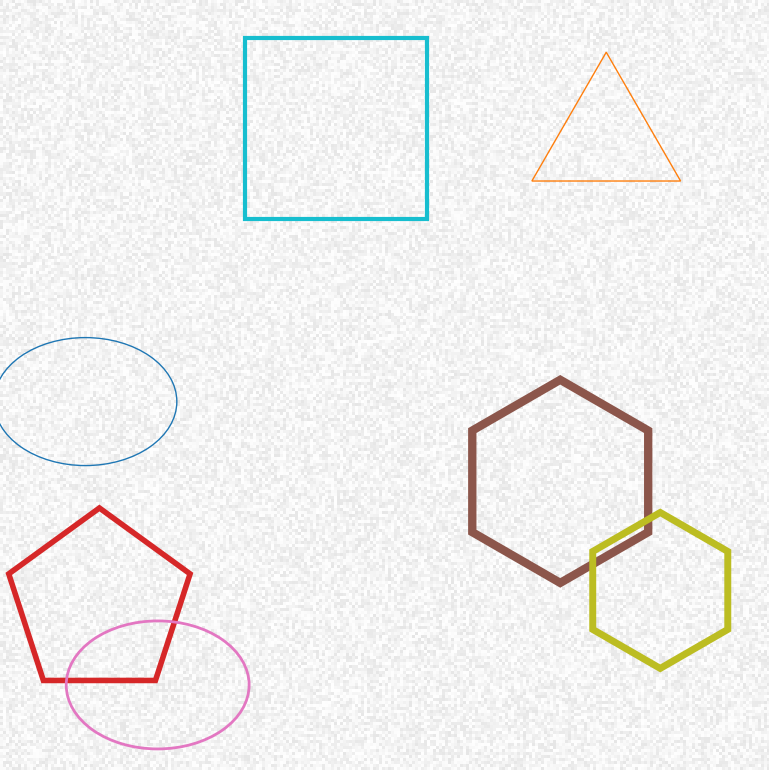[{"shape": "oval", "thickness": 0.5, "radius": 0.59, "center": [0.111, 0.478]}, {"shape": "triangle", "thickness": 0.5, "radius": 0.56, "center": [0.787, 0.821]}, {"shape": "pentagon", "thickness": 2, "radius": 0.62, "center": [0.129, 0.216]}, {"shape": "hexagon", "thickness": 3, "radius": 0.66, "center": [0.728, 0.375]}, {"shape": "oval", "thickness": 1, "radius": 0.59, "center": [0.205, 0.11]}, {"shape": "hexagon", "thickness": 2.5, "radius": 0.51, "center": [0.857, 0.233]}, {"shape": "square", "thickness": 1.5, "radius": 0.59, "center": [0.437, 0.833]}]